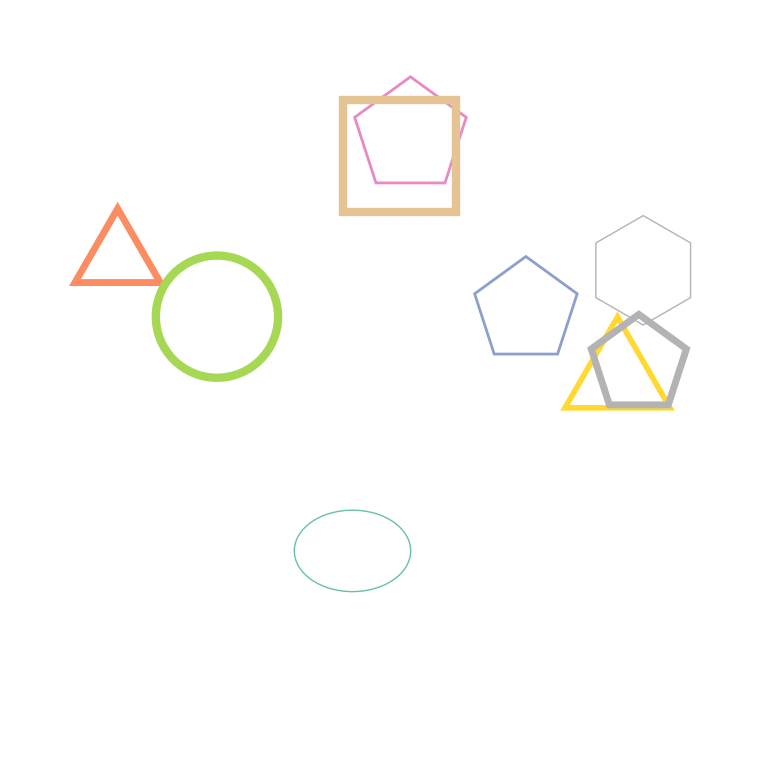[{"shape": "oval", "thickness": 0.5, "radius": 0.38, "center": [0.458, 0.285]}, {"shape": "triangle", "thickness": 2.5, "radius": 0.32, "center": [0.153, 0.665]}, {"shape": "pentagon", "thickness": 1, "radius": 0.35, "center": [0.683, 0.597]}, {"shape": "pentagon", "thickness": 1, "radius": 0.38, "center": [0.533, 0.824]}, {"shape": "circle", "thickness": 3, "radius": 0.4, "center": [0.282, 0.589]}, {"shape": "triangle", "thickness": 2, "radius": 0.39, "center": [0.802, 0.51]}, {"shape": "square", "thickness": 3, "radius": 0.37, "center": [0.519, 0.797]}, {"shape": "pentagon", "thickness": 2.5, "radius": 0.32, "center": [0.83, 0.527]}, {"shape": "hexagon", "thickness": 0.5, "radius": 0.36, "center": [0.835, 0.649]}]